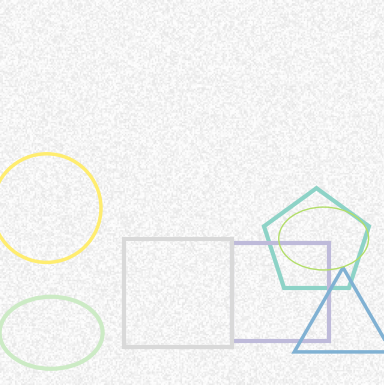[{"shape": "pentagon", "thickness": 3, "radius": 0.72, "center": [0.822, 0.368]}, {"shape": "square", "thickness": 3, "radius": 0.63, "center": [0.728, 0.242]}, {"shape": "triangle", "thickness": 2.5, "radius": 0.73, "center": [0.891, 0.159]}, {"shape": "oval", "thickness": 1, "radius": 0.58, "center": [0.841, 0.38]}, {"shape": "square", "thickness": 3, "radius": 0.7, "center": [0.463, 0.239]}, {"shape": "oval", "thickness": 3, "radius": 0.67, "center": [0.133, 0.136]}, {"shape": "circle", "thickness": 2.5, "radius": 0.71, "center": [0.121, 0.459]}]